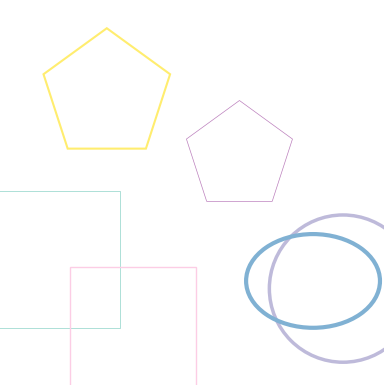[{"shape": "square", "thickness": 0.5, "radius": 0.89, "center": [0.135, 0.326]}, {"shape": "circle", "thickness": 2.5, "radius": 0.96, "center": [0.891, 0.25]}, {"shape": "oval", "thickness": 3, "radius": 0.87, "center": [0.813, 0.27]}, {"shape": "square", "thickness": 1, "radius": 0.82, "center": [0.345, 0.143]}, {"shape": "pentagon", "thickness": 0.5, "radius": 0.72, "center": [0.622, 0.594]}, {"shape": "pentagon", "thickness": 1.5, "radius": 0.86, "center": [0.277, 0.754]}]